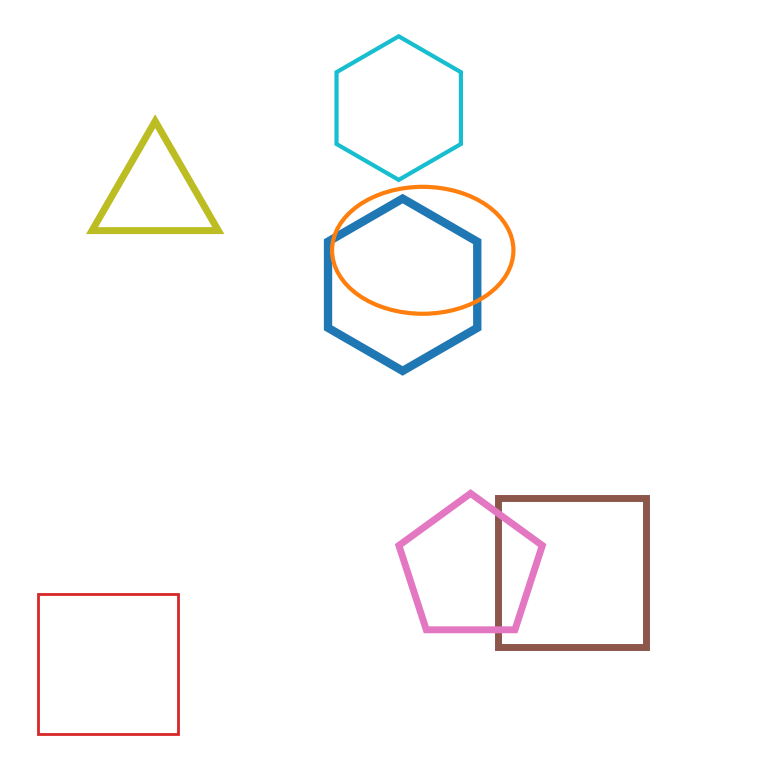[{"shape": "hexagon", "thickness": 3, "radius": 0.56, "center": [0.523, 0.63]}, {"shape": "oval", "thickness": 1.5, "radius": 0.59, "center": [0.549, 0.675]}, {"shape": "square", "thickness": 1, "radius": 0.45, "center": [0.14, 0.138]}, {"shape": "square", "thickness": 2.5, "radius": 0.48, "center": [0.743, 0.257]}, {"shape": "pentagon", "thickness": 2.5, "radius": 0.49, "center": [0.611, 0.261]}, {"shape": "triangle", "thickness": 2.5, "radius": 0.47, "center": [0.202, 0.748]}, {"shape": "hexagon", "thickness": 1.5, "radius": 0.47, "center": [0.518, 0.86]}]